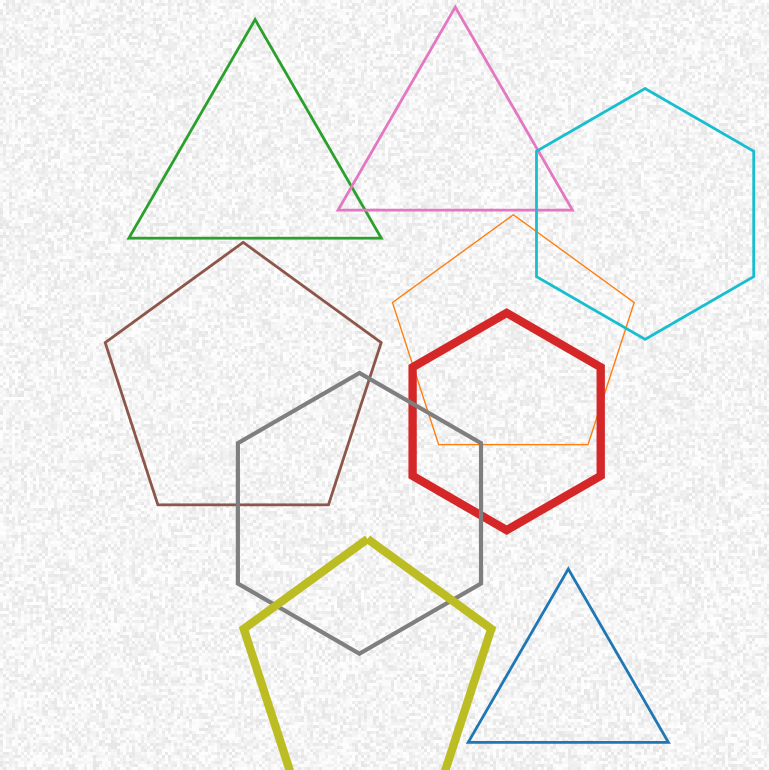[{"shape": "triangle", "thickness": 1, "radius": 0.75, "center": [0.738, 0.111]}, {"shape": "pentagon", "thickness": 0.5, "radius": 0.83, "center": [0.667, 0.556]}, {"shape": "triangle", "thickness": 1, "radius": 0.95, "center": [0.331, 0.785]}, {"shape": "hexagon", "thickness": 3, "radius": 0.71, "center": [0.658, 0.453]}, {"shape": "pentagon", "thickness": 1, "radius": 0.94, "center": [0.316, 0.497]}, {"shape": "triangle", "thickness": 1, "radius": 0.88, "center": [0.591, 0.815]}, {"shape": "hexagon", "thickness": 1.5, "radius": 0.91, "center": [0.467, 0.333]}, {"shape": "pentagon", "thickness": 3, "radius": 0.84, "center": [0.477, 0.131]}, {"shape": "hexagon", "thickness": 1, "radius": 0.81, "center": [0.838, 0.722]}]